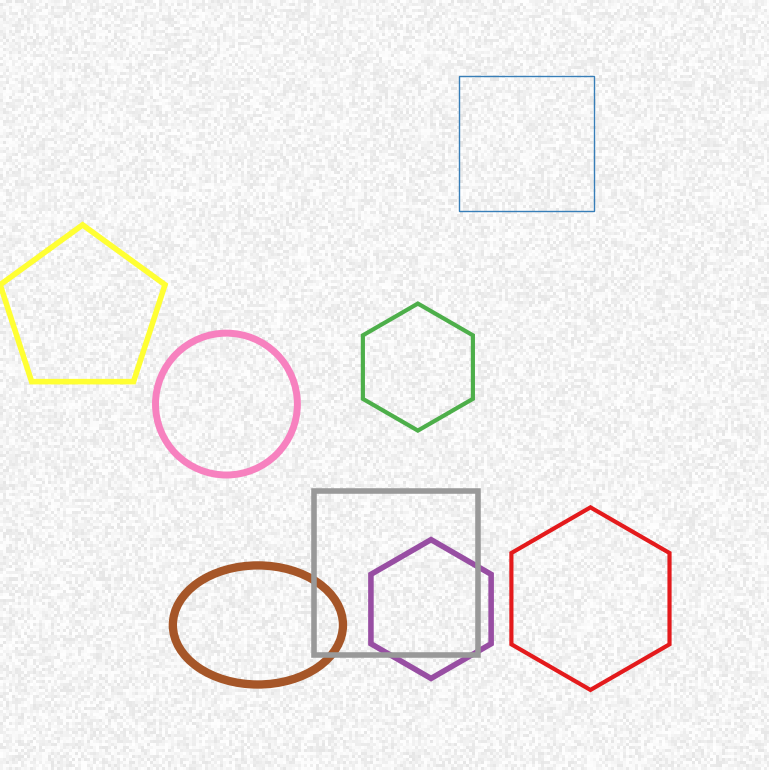[{"shape": "hexagon", "thickness": 1.5, "radius": 0.59, "center": [0.767, 0.223]}, {"shape": "square", "thickness": 0.5, "radius": 0.44, "center": [0.684, 0.814]}, {"shape": "hexagon", "thickness": 1.5, "radius": 0.41, "center": [0.543, 0.523]}, {"shape": "hexagon", "thickness": 2, "radius": 0.45, "center": [0.56, 0.209]}, {"shape": "pentagon", "thickness": 2, "radius": 0.56, "center": [0.107, 0.595]}, {"shape": "oval", "thickness": 3, "radius": 0.55, "center": [0.335, 0.188]}, {"shape": "circle", "thickness": 2.5, "radius": 0.46, "center": [0.294, 0.475]}, {"shape": "square", "thickness": 2, "radius": 0.53, "center": [0.514, 0.256]}]